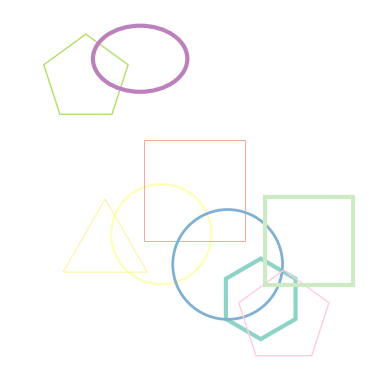[{"shape": "hexagon", "thickness": 3, "radius": 0.52, "center": [0.677, 0.224]}, {"shape": "circle", "thickness": 1.5, "radius": 0.65, "center": [0.419, 0.392]}, {"shape": "square", "thickness": 0.5, "radius": 0.65, "center": [0.505, 0.505]}, {"shape": "circle", "thickness": 2, "radius": 0.71, "center": [0.591, 0.313]}, {"shape": "pentagon", "thickness": 1, "radius": 0.58, "center": [0.223, 0.796]}, {"shape": "pentagon", "thickness": 1, "radius": 0.62, "center": [0.737, 0.176]}, {"shape": "oval", "thickness": 3, "radius": 0.61, "center": [0.364, 0.847]}, {"shape": "square", "thickness": 3, "radius": 0.57, "center": [0.803, 0.375]}, {"shape": "triangle", "thickness": 0.5, "radius": 0.63, "center": [0.273, 0.356]}]